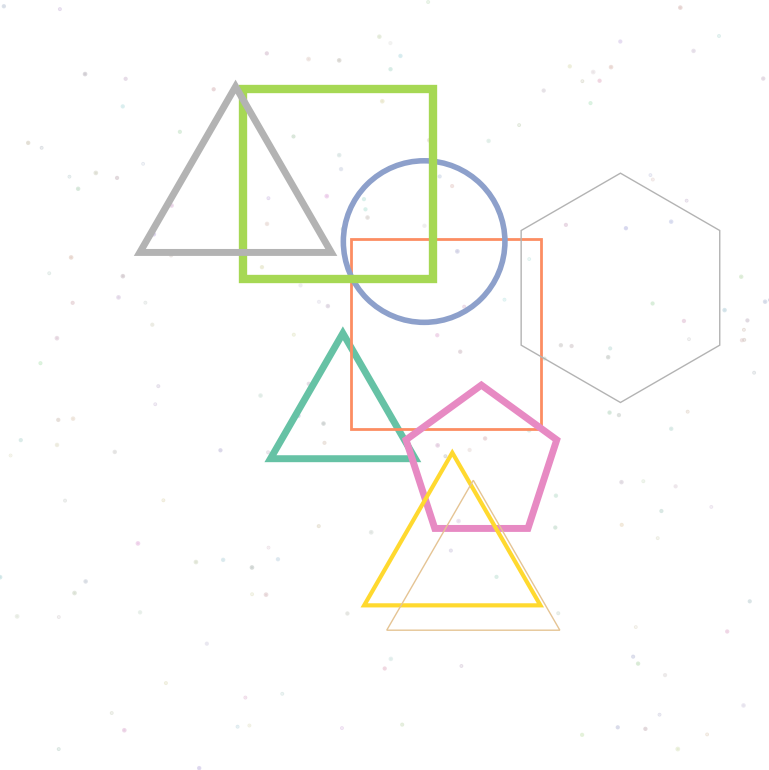[{"shape": "triangle", "thickness": 2.5, "radius": 0.54, "center": [0.445, 0.459]}, {"shape": "square", "thickness": 1, "radius": 0.62, "center": [0.58, 0.566]}, {"shape": "circle", "thickness": 2, "radius": 0.52, "center": [0.551, 0.686]}, {"shape": "pentagon", "thickness": 2.5, "radius": 0.51, "center": [0.625, 0.397]}, {"shape": "square", "thickness": 3, "radius": 0.62, "center": [0.44, 0.761]}, {"shape": "triangle", "thickness": 1.5, "radius": 0.66, "center": [0.587, 0.28]}, {"shape": "triangle", "thickness": 0.5, "radius": 0.65, "center": [0.615, 0.246]}, {"shape": "hexagon", "thickness": 0.5, "radius": 0.74, "center": [0.806, 0.626]}, {"shape": "triangle", "thickness": 2.5, "radius": 0.72, "center": [0.306, 0.744]}]